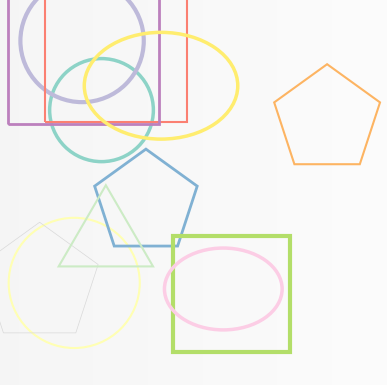[{"shape": "circle", "thickness": 2.5, "radius": 0.67, "center": [0.262, 0.714]}, {"shape": "circle", "thickness": 1.5, "radius": 0.85, "center": [0.192, 0.265]}, {"shape": "circle", "thickness": 3, "radius": 0.8, "center": [0.212, 0.894]}, {"shape": "square", "thickness": 1.5, "radius": 0.91, "center": [0.299, 0.865]}, {"shape": "pentagon", "thickness": 2, "radius": 0.7, "center": [0.377, 0.474]}, {"shape": "pentagon", "thickness": 1.5, "radius": 0.72, "center": [0.844, 0.69]}, {"shape": "square", "thickness": 3, "radius": 0.76, "center": [0.598, 0.236]}, {"shape": "oval", "thickness": 2.5, "radius": 0.76, "center": [0.576, 0.249]}, {"shape": "pentagon", "thickness": 0.5, "radius": 0.79, "center": [0.102, 0.264]}, {"shape": "square", "thickness": 2, "radius": 0.97, "center": [0.216, 0.873]}, {"shape": "triangle", "thickness": 1.5, "radius": 0.7, "center": [0.273, 0.378]}, {"shape": "oval", "thickness": 2.5, "radius": 0.99, "center": [0.416, 0.777]}]